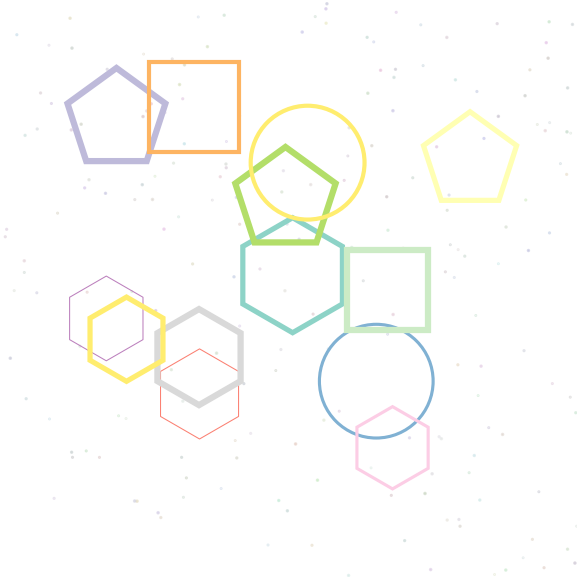[{"shape": "hexagon", "thickness": 2.5, "radius": 0.5, "center": [0.507, 0.523]}, {"shape": "pentagon", "thickness": 2.5, "radius": 0.42, "center": [0.814, 0.721]}, {"shape": "pentagon", "thickness": 3, "radius": 0.45, "center": [0.202, 0.792]}, {"shape": "hexagon", "thickness": 0.5, "radius": 0.39, "center": [0.346, 0.317]}, {"shape": "circle", "thickness": 1.5, "radius": 0.49, "center": [0.652, 0.339]}, {"shape": "square", "thickness": 2, "radius": 0.39, "center": [0.335, 0.814]}, {"shape": "pentagon", "thickness": 3, "radius": 0.46, "center": [0.494, 0.653]}, {"shape": "hexagon", "thickness": 1.5, "radius": 0.36, "center": [0.68, 0.224]}, {"shape": "hexagon", "thickness": 3, "radius": 0.42, "center": [0.345, 0.381]}, {"shape": "hexagon", "thickness": 0.5, "radius": 0.37, "center": [0.184, 0.448]}, {"shape": "square", "thickness": 3, "radius": 0.35, "center": [0.671, 0.497]}, {"shape": "hexagon", "thickness": 2.5, "radius": 0.36, "center": [0.219, 0.412]}, {"shape": "circle", "thickness": 2, "radius": 0.49, "center": [0.533, 0.717]}]